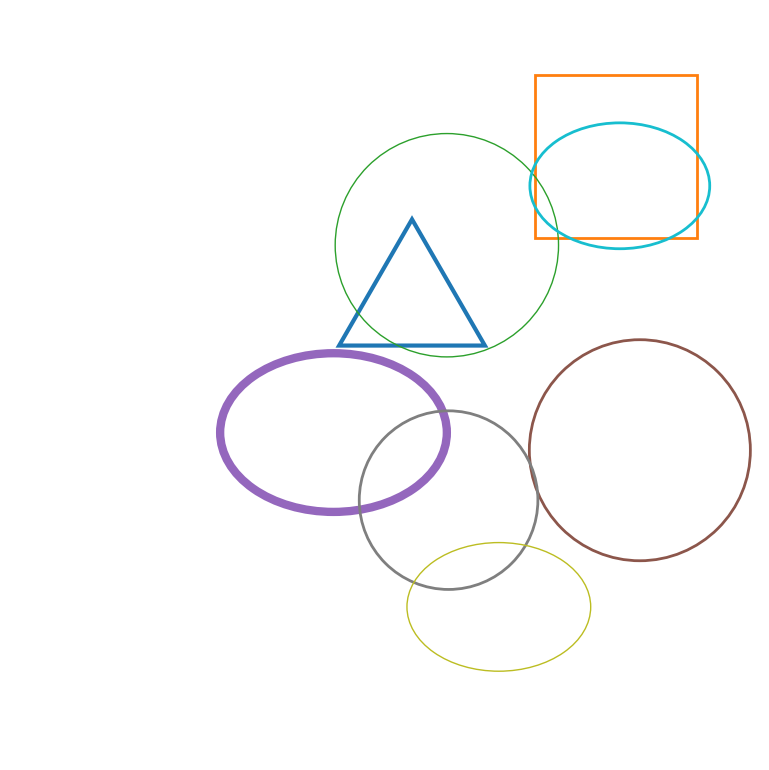[{"shape": "triangle", "thickness": 1.5, "radius": 0.55, "center": [0.535, 0.606]}, {"shape": "square", "thickness": 1, "radius": 0.53, "center": [0.8, 0.797]}, {"shape": "circle", "thickness": 0.5, "radius": 0.73, "center": [0.58, 0.682]}, {"shape": "oval", "thickness": 3, "radius": 0.74, "center": [0.433, 0.438]}, {"shape": "circle", "thickness": 1, "radius": 0.72, "center": [0.831, 0.415]}, {"shape": "circle", "thickness": 1, "radius": 0.58, "center": [0.583, 0.35]}, {"shape": "oval", "thickness": 0.5, "radius": 0.6, "center": [0.648, 0.212]}, {"shape": "oval", "thickness": 1, "radius": 0.58, "center": [0.805, 0.759]}]